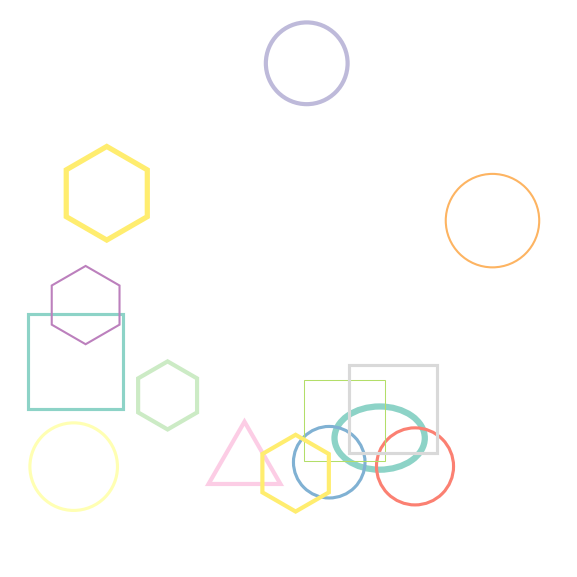[{"shape": "oval", "thickness": 3, "radius": 0.39, "center": [0.657, 0.241]}, {"shape": "square", "thickness": 1.5, "radius": 0.41, "center": [0.13, 0.374]}, {"shape": "circle", "thickness": 1.5, "radius": 0.38, "center": [0.128, 0.191]}, {"shape": "circle", "thickness": 2, "radius": 0.35, "center": [0.531, 0.89]}, {"shape": "circle", "thickness": 1.5, "radius": 0.33, "center": [0.719, 0.192]}, {"shape": "circle", "thickness": 1.5, "radius": 0.31, "center": [0.57, 0.199]}, {"shape": "circle", "thickness": 1, "radius": 0.4, "center": [0.853, 0.617]}, {"shape": "square", "thickness": 0.5, "radius": 0.35, "center": [0.596, 0.271]}, {"shape": "triangle", "thickness": 2, "radius": 0.36, "center": [0.423, 0.197]}, {"shape": "square", "thickness": 1.5, "radius": 0.38, "center": [0.681, 0.291]}, {"shape": "hexagon", "thickness": 1, "radius": 0.34, "center": [0.148, 0.471]}, {"shape": "hexagon", "thickness": 2, "radius": 0.29, "center": [0.29, 0.314]}, {"shape": "hexagon", "thickness": 2, "radius": 0.33, "center": [0.512, 0.18]}, {"shape": "hexagon", "thickness": 2.5, "radius": 0.41, "center": [0.185, 0.664]}]